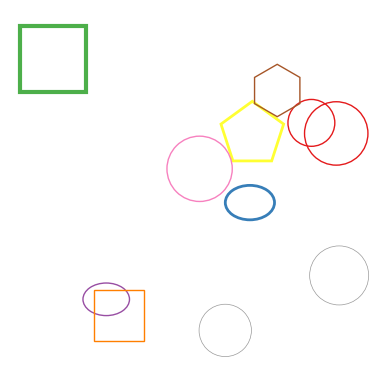[{"shape": "circle", "thickness": 1, "radius": 0.3, "center": [0.809, 0.681]}, {"shape": "circle", "thickness": 1, "radius": 0.41, "center": [0.873, 0.653]}, {"shape": "oval", "thickness": 2, "radius": 0.32, "center": [0.649, 0.474]}, {"shape": "square", "thickness": 3, "radius": 0.43, "center": [0.137, 0.846]}, {"shape": "oval", "thickness": 1, "radius": 0.3, "center": [0.276, 0.223]}, {"shape": "square", "thickness": 1, "radius": 0.33, "center": [0.31, 0.18]}, {"shape": "pentagon", "thickness": 2, "radius": 0.43, "center": [0.655, 0.651]}, {"shape": "hexagon", "thickness": 1, "radius": 0.34, "center": [0.72, 0.765]}, {"shape": "circle", "thickness": 1, "radius": 0.42, "center": [0.518, 0.562]}, {"shape": "circle", "thickness": 0.5, "radius": 0.34, "center": [0.585, 0.142]}, {"shape": "circle", "thickness": 0.5, "radius": 0.38, "center": [0.881, 0.285]}]